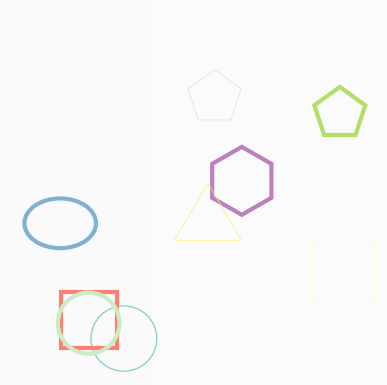[{"shape": "circle", "thickness": 1, "radius": 0.42, "center": [0.32, 0.121]}, {"shape": "square", "thickness": 0.5, "radius": 0.4, "center": [0.885, 0.294]}, {"shape": "square", "thickness": 3, "radius": 0.36, "center": [0.23, 0.17]}, {"shape": "oval", "thickness": 3, "radius": 0.46, "center": [0.155, 0.42]}, {"shape": "pentagon", "thickness": 3, "radius": 0.35, "center": [0.877, 0.705]}, {"shape": "pentagon", "thickness": 0.5, "radius": 0.36, "center": [0.554, 0.747]}, {"shape": "hexagon", "thickness": 3, "radius": 0.44, "center": [0.624, 0.53]}, {"shape": "circle", "thickness": 3, "radius": 0.4, "center": [0.229, 0.161]}, {"shape": "triangle", "thickness": 0.5, "radius": 0.5, "center": [0.537, 0.426]}]